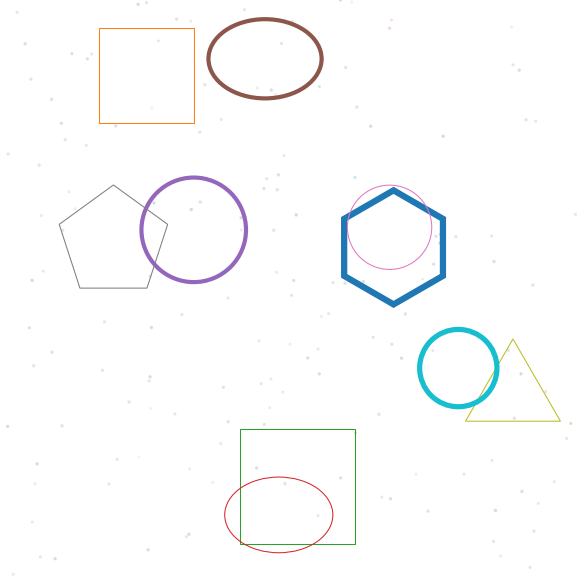[{"shape": "hexagon", "thickness": 3, "radius": 0.49, "center": [0.681, 0.571]}, {"shape": "square", "thickness": 0.5, "radius": 0.41, "center": [0.254, 0.869]}, {"shape": "square", "thickness": 0.5, "radius": 0.5, "center": [0.515, 0.157]}, {"shape": "oval", "thickness": 0.5, "radius": 0.47, "center": [0.483, 0.108]}, {"shape": "circle", "thickness": 2, "radius": 0.45, "center": [0.335, 0.601]}, {"shape": "oval", "thickness": 2, "radius": 0.49, "center": [0.459, 0.897]}, {"shape": "circle", "thickness": 0.5, "radius": 0.36, "center": [0.675, 0.606]}, {"shape": "pentagon", "thickness": 0.5, "radius": 0.49, "center": [0.196, 0.58]}, {"shape": "triangle", "thickness": 0.5, "radius": 0.47, "center": [0.888, 0.317]}, {"shape": "circle", "thickness": 2.5, "radius": 0.33, "center": [0.794, 0.362]}]